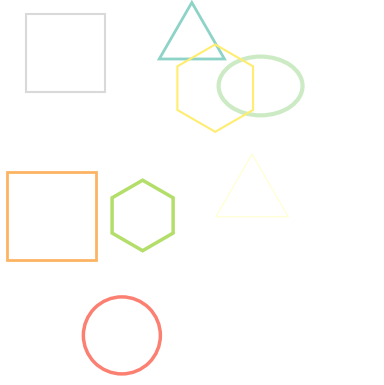[{"shape": "triangle", "thickness": 2, "radius": 0.49, "center": [0.498, 0.896]}, {"shape": "triangle", "thickness": 0.5, "radius": 0.54, "center": [0.655, 0.491]}, {"shape": "circle", "thickness": 2.5, "radius": 0.5, "center": [0.317, 0.129]}, {"shape": "square", "thickness": 2, "radius": 0.57, "center": [0.134, 0.438]}, {"shape": "hexagon", "thickness": 2.5, "radius": 0.46, "center": [0.37, 0.44]}, {"shape": "square", "thickness": 1.5, "radius": 0.51, "center": [0.169, 0.862]}, {"shape": "oval", "thickness": 3, "radius": 0.54, "center": [0.677, 0.777]}, {"shape": "hexagon", "thickness": 1.5, "radius": 0.57, "center": [0.559, 0.771]}]